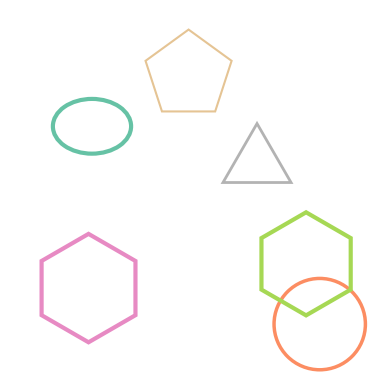[{"shape": "oval", "thickness": 3, "radius": 0.51, "center": [0.239, 0.672]}, {"shape": "circle", "thickness": 2.5, "radius": 0.59, "center": [0.83, 0.158]}, {"shape": "hexagon", "thickness": 3, "radius": 0.7, "center": [0.23, 0.252]}, {"shape": "hexagon", "thickness": 3, "radius": 0.67, "center": [0.795, 0.315]}, {"shape": "pentagon", "thickness": 1.5, "radius": 0.59, "center": [0.49, 0.806]}, {"shape": "triangle", "thickness": 2, "radius": 0.51, "center": [0.668, 0.577]}]